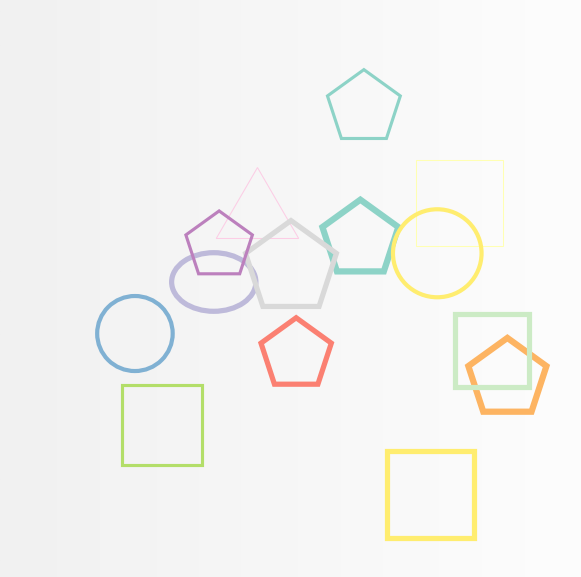[{"shape": "pentagon", "thickness": 3, "radius": 0.34, "center": [0.62, 0.585]}, {"shape": "pentagon", "thickness": 1.5, "radius": 0.33, "center": [0.626, 0.813]}, {"shape": "square", "thickness": 0.5, "radius": 0.37, "center": [0.791, 0.648]}, {"shape": "oval", "thickness": 2.5, "radius": 0.36, "center": [0.368, 0.511]}, {"shape": "pentagon", "thickness": 2.5, "radius": 0.32, "center": [0.51, 0.385]}, {"shape": "circle", "thickness": 2, "radius": 0.32, "center": [0.232, 0.422]}, {"shape": "pentagon", "thickness": 3, "radius": 0.35, "center": [0.873, 0.343]}, {"shape": "square", "thickness": 1.5, "radius": 0.35, "center": [0.279, 0.263]}, {"shape": "triangle", "thickness": 0.5, "radius": 0.41, "center": [0.443, 0.627]}, {"shape": "pentagon", "thickness": 2.5, "radius": 0.41, "center": [0.501, 0.535]}, {"shape": "pentagon", "thickness": 1.5, "radius": 0.3, "center": [0.377, 0.574]}, {"shape": "square", "thickness": 2.5, "radius": 0.31, "center": [0.847, 0.393]}, {"shape": "circle", "thickness": 2, "radius": 0.38, "center": [0.752, 0.561]}, {"shape": "square", "thickness": 2.5, "radius": 0.38, "center": [0.74, 0.143]}]